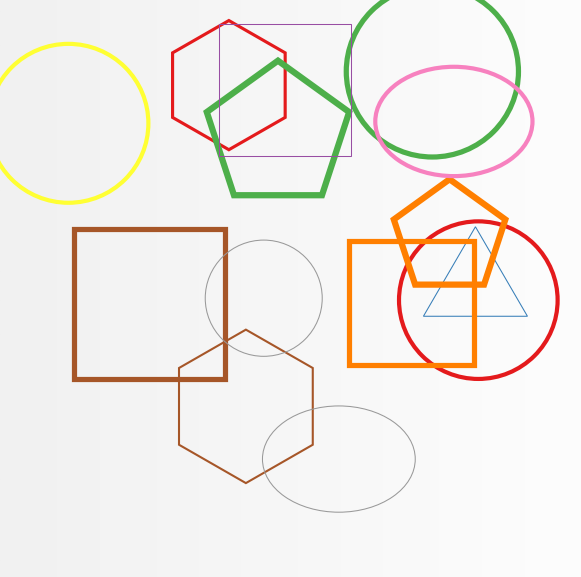[{"shape": "hexagon", "thickness": 1.5, "radius": 0.56, "center": [0.394, 0.852]}, {"shape": "circle", "thickness": 2, "radius": 0.68, "center": [0.823, 0.479]}, {"shape": "triangle", "thickness": 0.5, "radius": 0.52, "center": [0.818, 0.503]}, {"shape": "circle", "thickness": 2.5, "radius": 0.74, "center": [0.744, 0.875]}, {"shape": "pentagon", "thickness": 3, "radius": 0.64, "center": [0.478, 0.765]}, {"shape": "square", "thickness": 0.5, "radius": 0.57, "center": [0.491, 0.843]}, {"shape": "pentagon", "thickness": 3, "radius": 0.5, "center": [0.773, 0.588]}, {"shape": "square", "thickness": 2.5, "radius": 0.54, "center": [0.708, 0.475]}, {"shape": "circle", "thickness": 2, "radius": 0.69, "center": [0.118, 0.786]}, {"shape": "square", "thickness": 2.5, "radius": 0.65, "center": [0.258, 0.472]}, {"shape": "hexagon", "thickness": 1, "radius": 0.66, "center": [0.423, 0.295]}, {"shape": "oval", "thickness": 2, "radius": 0.68, "center": [0.781, 0.789]}, {"shape": "circle", "thickness": 0.5, "radius": 0.5, "center": [0.454, 0.483]}, {"shape": "oval", "thickness": 0.5, "radius": 0.66, "center": [0.583, 0.204]}]